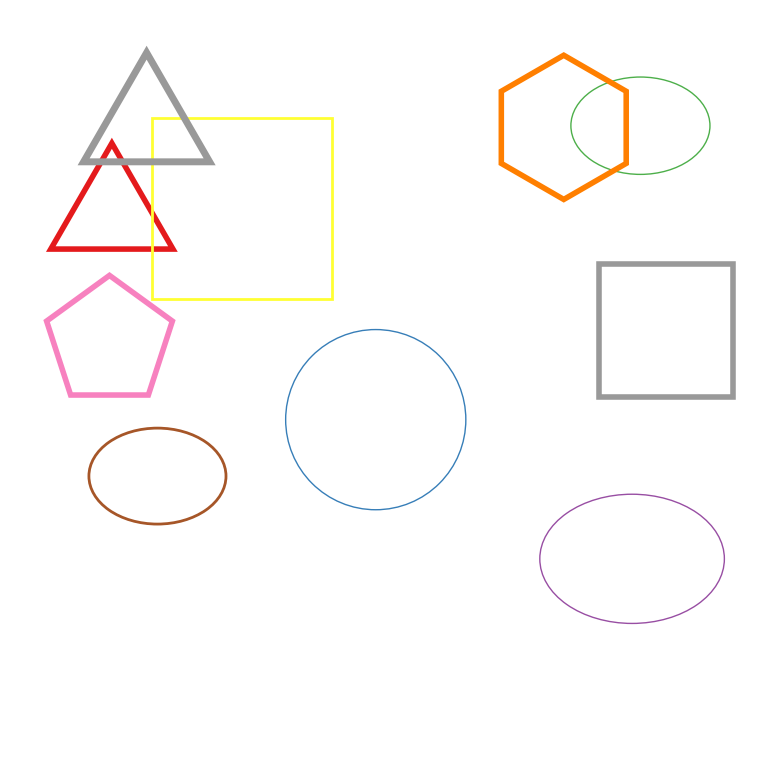[{"shape": "triangle", "thickness": 2, "radius": 0.46, "center": [0.145, 0.722]}, {"shape": "circle", "thickness": 0.5, "radius": 0.58, "center": [0.488, 0.455]}, {"shape": "oval", "thickness": 0.5, "radius": 0.45, "center": [0.832, 0.837]}, {"shape": "oval", "thickness": 0.5, "radius": 0.6, "center": [0.821, 0.274]}, {"shape": "hexagon", "thickness": 2, "radius": 0.47, "center": [0.732, 0.835]}, {"shape": "square", "thickness": 1, "radius": 0.59, "center": [0.315, 0.729]}, {"shape": "oval", "thickness": 1, "radius": 0.45, "center": [0.204, 0.382]}, {"shape": "pentagon", "thickness": 2, "radius": 0.43, "center": [0.142, 0.556]}, {"shape": "triangle", "thickness": 2.5, "radius": 0.47, "center": [0.19, 0.837]}, {"shape": "square", "thickness": 2, "radius": 0.43, "center": [0.865, 0.571]}]